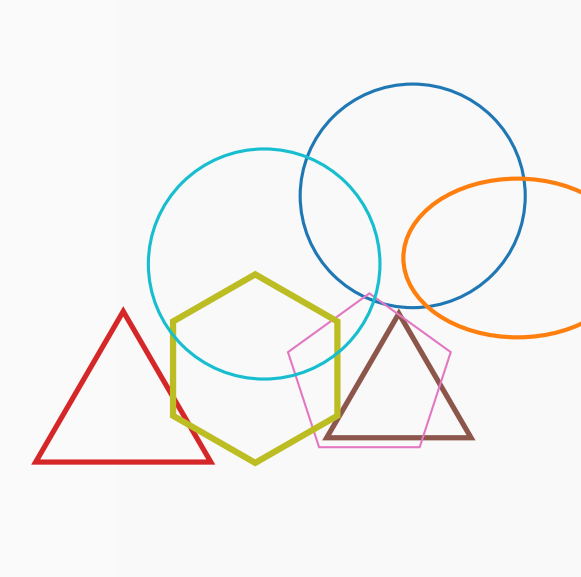[{"shape": "circle", "thickness": 1.5, "radius": 0.97, "center": [0.71, 0.66]}, {"shape": "oval", "thickness": 2, "radius": 0.98, "center": [0.89, 0.552]}, {"shape": "triangle", "thickness": 2.5, "radius": 0.87, "center": [0.212, 0.286]}, {"shape": "triangle", "thickness": 2.5, "radius": 0.72, "center": [0.686, 0.313]}, {"shape": "pentagon", "thickness": 1, "radius": 0.74, "center": [0.635, 0.344]}, {"shape": "hexagon", "thickness": 3, "radius": 0.82, "center": [0.439, 0.361]}, {"shape": "circle", "thickness": 1.5, "radius": 1.0, "center": [0.454, 0.542]}]